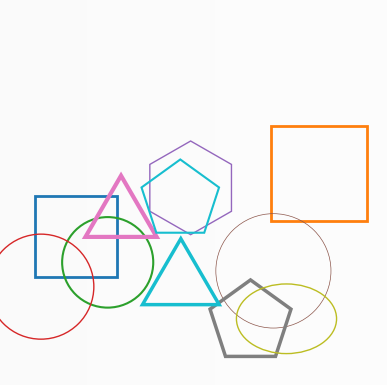[{"shape": "square", "thickness": 2, "radius": 0.53, "center": [0.196, 0.386]}, {"shape": "square", "thickness": 2, "radius": 0.62, "center": [0.824, 0.549]}, {"shape": "circle", "thickness": 1.5, "radius": 0.59, "center": [0.278, 0.319]}, {"shape": "circle", "thickness": 1, "radius": 0.68, "center": [0.106, 0.255]}, {"shape": "hexagon", "thickness": 1, "radius": 0.61, "center": [0.492, 0.512]}, {"shape": "circle", "thickness": 0.5, "radius": 0.74, "center": [0.706, 0.296]}, {"shape": "triangle", "thickness": 3, "radius": 0.53, "center": [0.312, 0.438]}, {"shape": "pentagon", "thickness": 2.5, "radius": 0.55, "center": [0.646, 0.163]}, {"shape": "oval", "thickness": 1, "radius": 0.65, "center": [0.739, 0.172]}, {"shape": "pentagon", "thickness": 1.5, "radius": 0.53, "center": [0.465, 0.481]}, {"shape": "triangle", "thickness": 2.5, "radius": 0.57, "center": [0.467, 0.266]}]